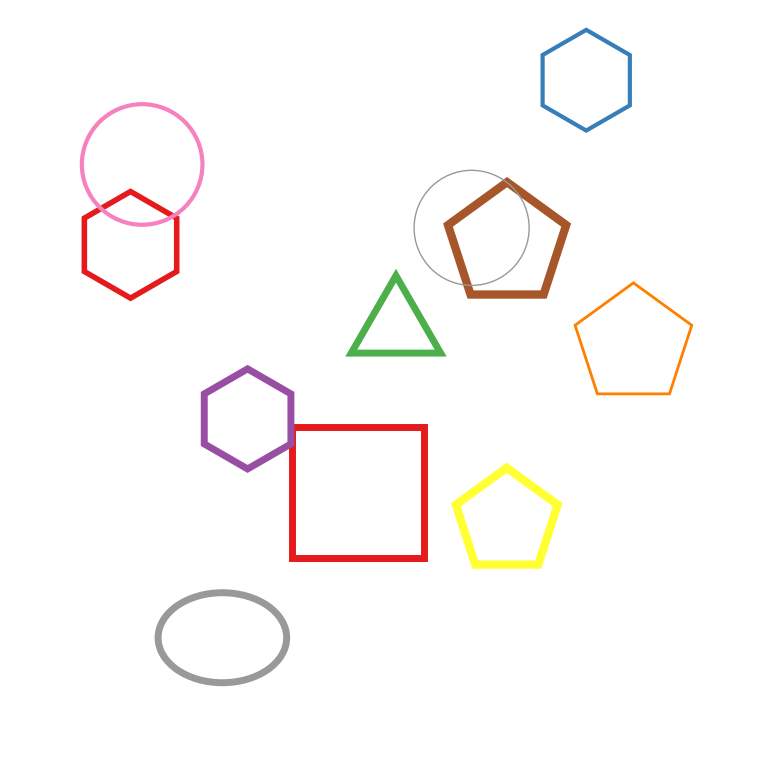[{"shape": "hexagon", "thickness": 2, "radius": 0.35, "center": [0.17, 0.682]}, {"shape": "square", "thickness": 2.5, "radius": 0.43, "center": [0.465, 0.36]}, {"shape": "hexagon", "thickness": 1.5, "radius": 0.33, "center": [0.761, 0.896]}, {"shape": "triangle", "thickness": 2.5, "radius": 0.34, "center": [0.514, 0.575]}, {"shape": "hexagon", "thickness": 2.5, "radius": 0.32, "center": [0.322, 0.456]}, {"shape": "pentagon", "thickness": 1, "radius": 0.4, "center": [0.823, 0.553]}, {"shape": "pentagon", "thickness": 3, "radius": 0.35, "center": [0.658, 0.323]}, {"shape": "pentagon", "thickness": 3, "radius": 0.4, "center": [0.659, 0.683]}, {"shape": "circle", "thickness": 1.5, "radius": 0.39, "center": [0.185, 0.786]}, {"shape": "circle", "thickness": 0.5, "radius": 0.37, "center": [0.612, 0.704]}, {"shape": "oval", "thickness": 2.5, "radius": 0.42, "center": [0.289, 0.172]}]